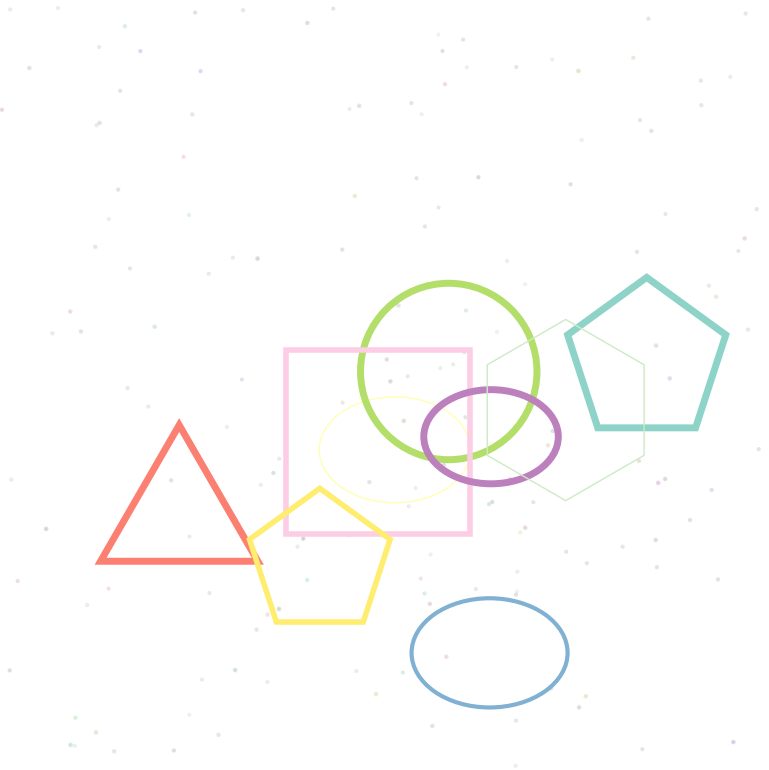[{"shape": "pentagon", "thickness": 2.5, "radius": 0.54, "center": [0.84, 0.532]}, {"shape": "oval", "thickness": 0.5, "radius": 0.49, "center": [0.513, 0.416]}, {"shape": "triangle", "thickness": 2.5, "radius": 0.59, "center": [0.233, 0.33]}, {"shape": "oval", "thickness": 1.5, "radius": 0.51, "center": [0.636, 0.152]}, {"shape": "circle", "thickness": 2.5, "radius": 0.57, "center": [0.583, 0.518]}, {"shape": "square", "thickness": 2, "radius": 0.6, "center": [0.491, 0.426]}, {"shape": "oval", "thickness": 2.5, "radius": 0.44, "center": [0.638, 0.433]}, {"shape": "hexagon", "thickness": 0.5, "radius": 0.59, "center": [0.735, 0.467]}, {"shape": "pentagon", "thickness": 2, "radius": 0.48, "center": [0.415, 0.27]}]